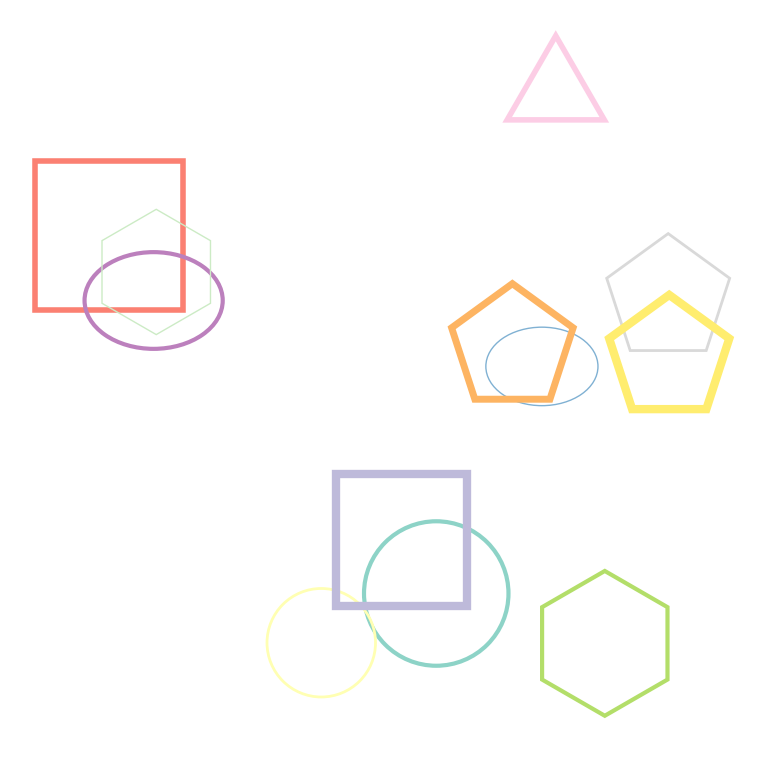[{"shape": "circle", "thickness": 1.5, "radius": 0.47, "center": [0.567, 0.229]}, {"shape": "circle", "thickness": 1, "radius": 0.35, "center": [0.417, 0.165]}, {"shape": "square", "thickness": 3, "radius": 0.43, "center": [0.522, 0.299]}, {"shape": "square", "thickness": 2, "radius": 0.48, "center": [0.142, 0.694]}, {"shape": "oval", "thickness": 0.5, "radius": 0.36, "center": [0.704, 0.524]}, {"shape": "pentagon", "thickness": 2.5, "radius": 0.41, "center": [0.665, 0.549]}, {"shape": "hexagon", "thickness": 1.5, "radius": 0.47, "center": [0.785, 0.164]}, {"shape": "triangle", "thickness": 2, "radius": 0.36, "center": [0.722, 0.881]}, {"shape": "pentagon", "thickness": 1, "radius": 0.42, "center": [0.868, 0.613]}, {"shape": "oval", "thickness": 1.5, "radius": 0.45, "center": [0.2, 0.61]}, {"shape": "hexagon", "thickness": 0.5, "radius": 0.41, "center": [0.203, 0.647]}, {"shape": "pentagon", "thickness": 3, "radius": 0.41, "center": [0.869, 0.535]}]